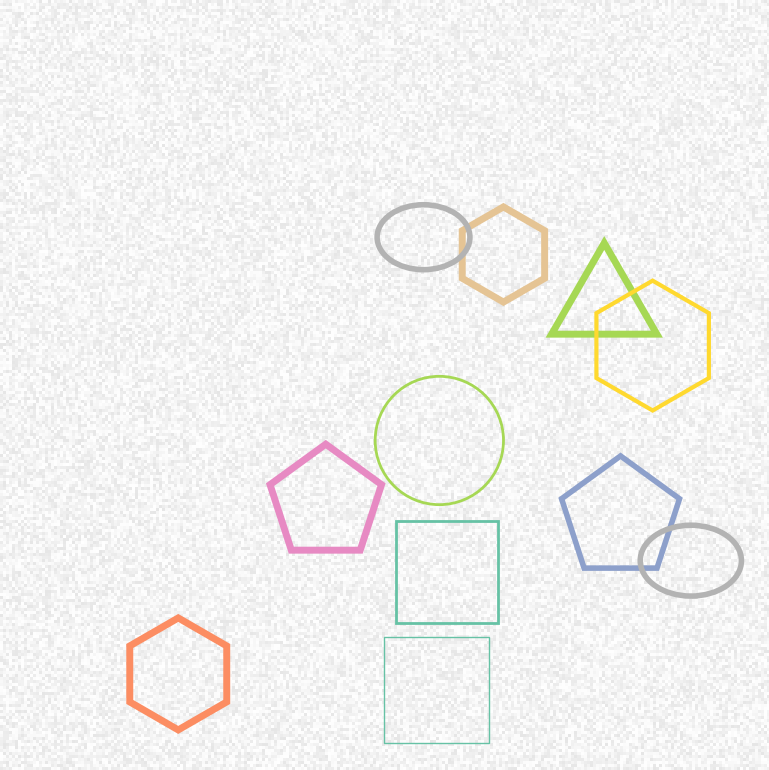[{"shape": "square", "thickness": 1, "radius": 0.33, "center": [0.581, 0.257]}, {"shape": "square", "thickness": 0.5, "radius": 0.34, "center": [0.567, 0.104]}, {"shape": "hexagon", "thickness": 2.5, "radius": 0.36, "center": [0.231, 0.125]}, {"shape": "pentagon", "thickness": 2, "radius": 0.4, "center": [0.806, 0.327]}, {"shape": "pentagon", "thickness": 2.5, "radius": 0.38, "center": [0.423, 0.347]}, {"shape": "triangle", "thickness": 2.5, "radius": 0.39, "center": [0.785, 0.605]}, {"shape": "circle", "thickness": 1, "radius": 0.42, "center": [0.571, 0.428]}, {"shape": "hexagon", "thickness": 1.5, "radius": 0.42, "center": [0.848, 0.551]}, {"shape": "hexagon", "thickness": 2.5, "radius": 0.31, "center": [0.654, 0.669]}, {"shape": "oval", "thickness": 2, "radius": 0.3, "center": [0.55, 0.692]}, {"shape": "oval", "thickness": 2, "radius": 0.33, "center": [0.897, 0.272]}]